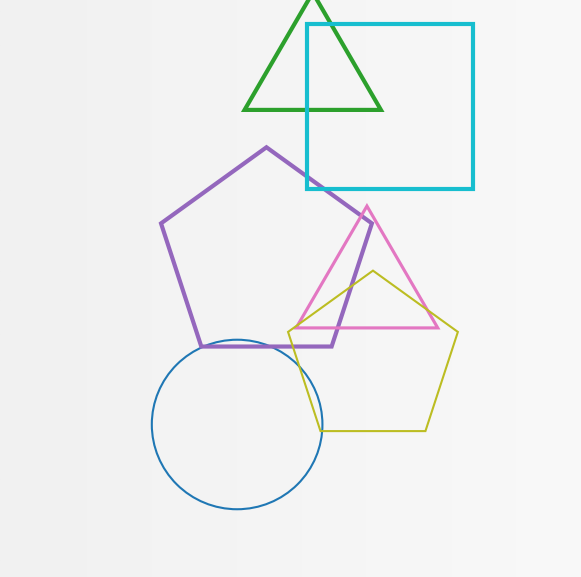[{"shape": "circle", "thickness": 1, "radius": 0.73, "center": [0.408, 0.264]}, {"shape": "triangle", "thickness": 2, "radius": 0.68, "center": [0.538, 0.877]}, {"shape": "pentagon", "thickness": 2, "radius": 0.95, "center": [0.458, 0.553]}, {"shape": "triangle", "thickness": 1.5, "radius": 0.7, "center": [0.631, 0.502]}, {"shape": "pentagon", "thickness": 1, "radius": 0.77, "center": [0.642, 0.377]}, {"shape": "square", "thickness": 2, "radius": 0.71, "center": [0.671, 0.815]}]